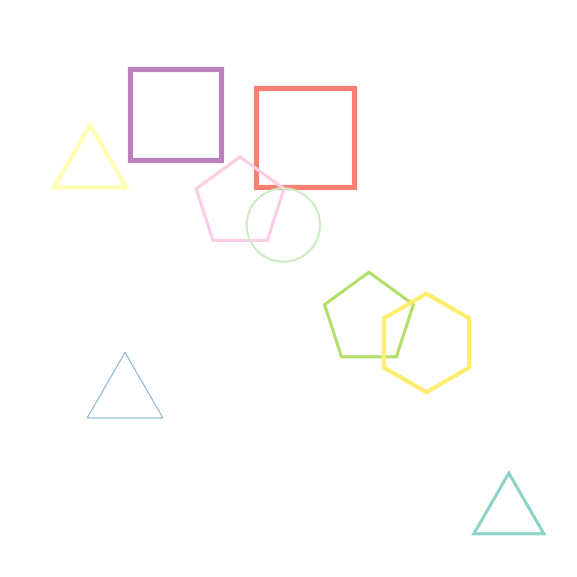[{"shape": "triangle", "thickness": 1.5, "radius": 0.35, "center": [0.881, 0.11]}, {"shape": "triangle", "thickness": 2, "radius": 0.36, "center": [0.156, 0.711]}, {"shape": "square", "thickness": 2.5, "radius": 0.43, "center": [0.528, 0.761]}, {"shape": "triangle", "thickness": 0.5, "radius": 0.38, "center": [0.217, 0.313]}, {"shape": "pentagon", "thickness": 1.5, "radius": 0.4, "center": [0.639, 0.447]}, {"shape": "pentagon", "thickness": 1.5, "radius": 0.4, "center": [0.416, 0.647]}, {"shape": "square", "thickness": 2.5, "radius": 0.39, "center": [0.304, 0.801]}, {"shape": "circle", "thickness": 1, "radius": 0.32, "center": [0.491, 0.609]}, {"shape": "hexagon", "thickness": 2, "radius": 0.43, "center": [0.739, 0.405]}]